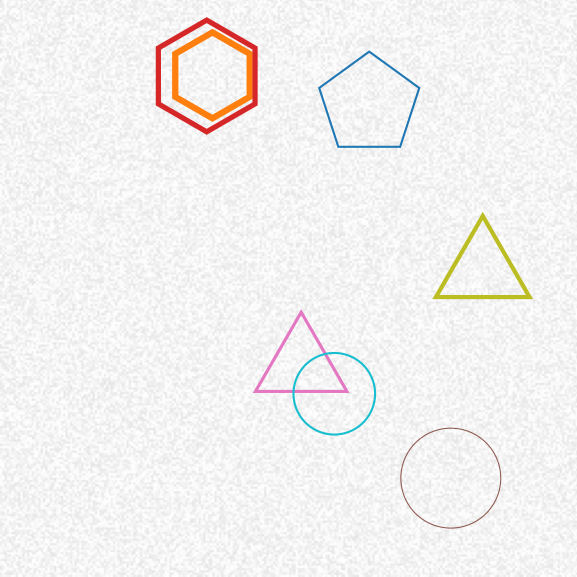[{"shape": "pentagon", "thickness": 1, "radius": 0.46, "center": [0.639, 0.819]}, {"shape": "hexagon", "thickness": 3, "radius": 0.37, "center": [0.368, 0.869]}, {"shape": "hexagon", "thickness": 2.5, "radius": 0.48, "center": [0.358, 0.868]}, {"shape": "circle", "thickness": 0.5, "radius": 0.43, "center": [0.781, 0.171]}, {"shape": "triangle", "thickness": 1.5, "radius": 0.46, "center": [0.522, 0.367]}, {"shape": "triangle", "thickness": 2, "radius": 0.47, "center": [0.836, 0.532]}, {"shape": "circle", "thickness": 1, "radius": 0.35, "center": [0.579, 0.317]}]